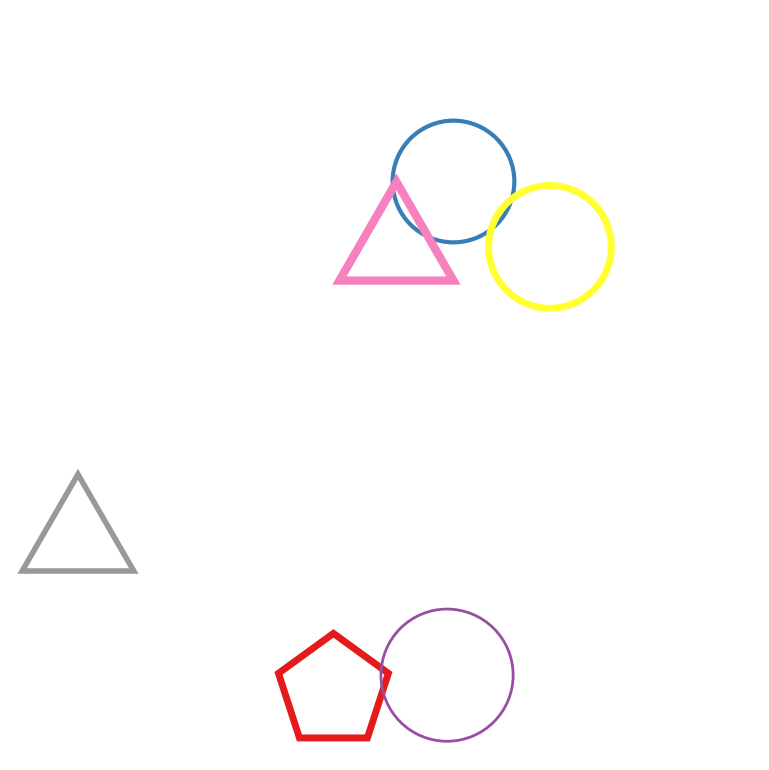[{"shape": "pentagon", "thickness": 2.5, "radius": 0.38, "center": [0.433, 0.102]}, {"shape": "circle", "thickness": 1.5, "radius": 0.4, "center": [0.589, 0.764]}, {"shape": "circle", "thickness": 1, "radius": 0.43, "center": [0.581, 0.123]}, {"shape": "circle", "thickness": 2.5, "radius": 0.4, "center": [0.714, 0.679]}, {"shape": "triangle", "thickness": 3, "radius": 0.43, "center": [0.515, 0.678]}, {"shape": "triangle", "thickness": 2, "radius": 0.42, "center": [0.101, 0.3]}]